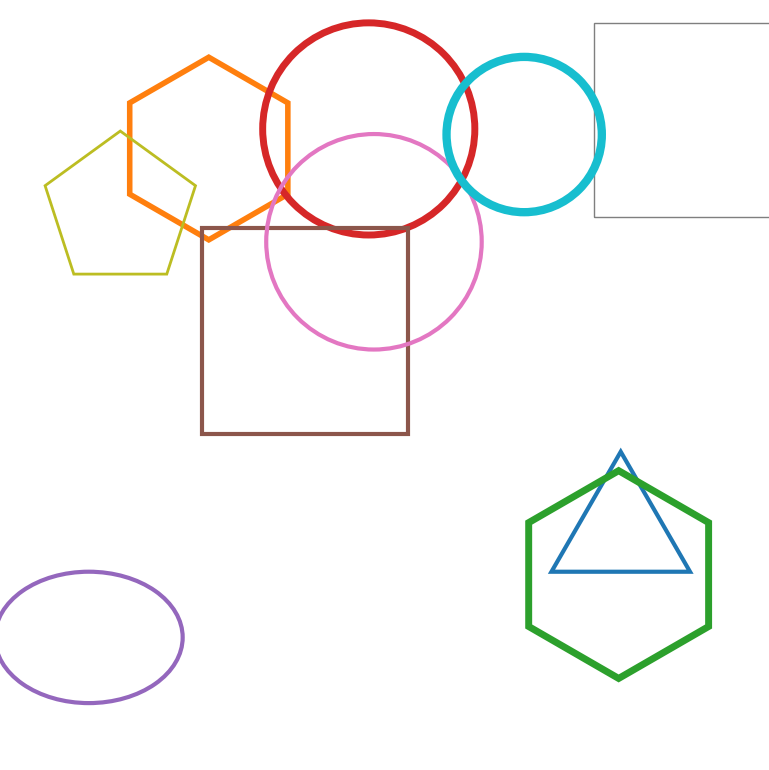[{"shape": "triangle", "thickness": 1.5, "radius": 0.52, "center": [0.806, 0.309]}, {"shape": "hexagon", "thickness": 2, "radius": 0.59, "center": [0.271, 0.807]}, {"shape": "hexagon", "thickness": 2.5, "radius": 0.67, "center": [0.803, 0.254]}, {"shape": "circle", "thickness": 2.5, "radius": 0.69, "center": [0.479, 0.833]}, {"shape": "oval", "thickness": 1.5, "radius": 0.61, "center": [0.115, 0.172]}, {"shape": "square", "thickness": 1.5, "radius": 0.67, "center": [0.396, 0.57]}, {"shape": "circle", "thickness": 1.5, "radius": 0.7, "center": [0.486, 0.686]}, {"shape": "square", "thickness": 0.5, "radius": 0.63, "center": [0.897, 0.844]}, {"shape": "pentagon", "thickness": 1, "radius": 0.51, "center": [0.156, 0.727]}, {"shape": "circle", "thickness": 3, "radius": 0.5, "center": [0.681, 0.825]}]